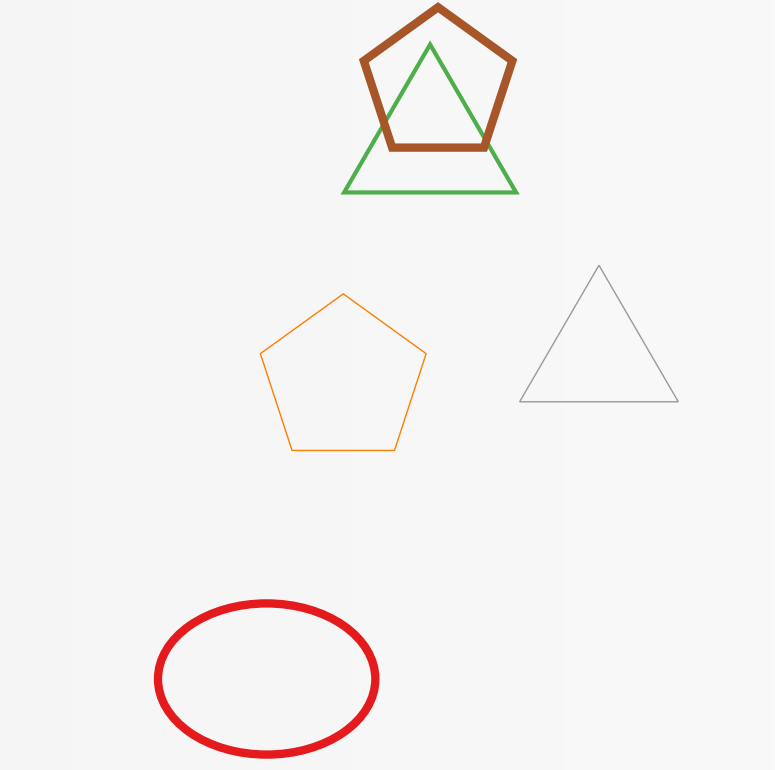[{"shape": "oval", "thickness": 3, "radius": 0.7, "center": [0.344, 0.118]}, {"shape": "triangle", "thickness": 1.5, "radius": 0.64, "center": [0.555, 0.814]}, {"shape": "pentagon", "thickness": 0.5, "radius": 0.56, "center": [0.443, 0.506]}, {"shape": "pentagon", "thickness": 3, "radius": 0.5, "center": [0.565, 0.89]}, {"shape": "triangle", "thickness": 0.5, "radius": 0.59, "center": [0.773, 0.537]}]